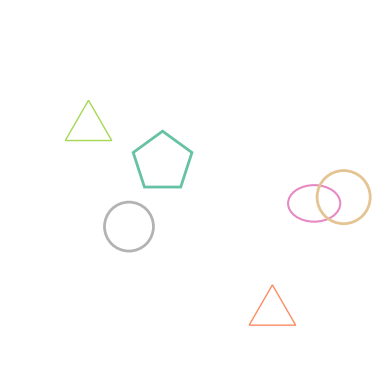[{"shape": "pentagon", "thickness": 2, "radius": 0.4, "center": [0.422, 0.579]}, {"shape": "triangle", "thickness": 1, "radius": 0.35, "center": [0.708, 0.19]}, {"shape": "oval", "thickness": 1.5, "radius": 0.34, "center": [0.816, 0.472]}, {"shape": "triangle", "thickness": 1, "radius": 0.35, "center": [0.23, 0.67]}, {"shape": "circle", "thickness": 2, "radius": 0.34, "center": [0.893, 0.488]}, {"shape": "circle", "thickness": 2, "radius": 0.32, "center": [0.335, 0.411]}]